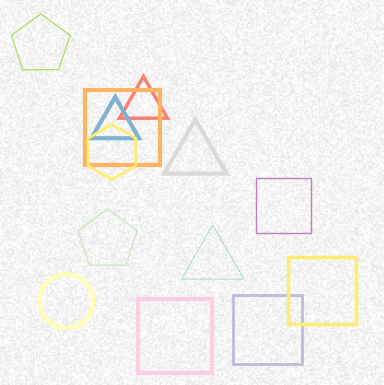[{"shape": "triangle", "thickness": 0.5, "radius": 0.47, "center": [0.553, 0.322]}, {"shape": "circle", "thickness": 3, "radius": 0.35, "center": [0.172, 0.218]}, {"shape": "square", "thickness": 2, "radius": 0.45, "center": [0.695, 0.144]}, {"shape": "triangle", "thickness": 2.5, "radius": 0.36, "center": [0.373, 0.729]}, {"shape": "triangle", "thickness": 3, "radius": 0.36, "center": [0.299, 0.677]}, {"shape": "square", "thickness": 3, "radius": 0.49, "center": [0.318, 0.669]}, {"shape": "pentagon", "thickness": 1, "radius": 0.4, "center": [0.106, 0.884]}, {"shape": "square", "thickness": 3, "radius": 0.48, "center": [0.455, 0.127]}, {"shape": "triangle", "thickness": 3, "radius": 0.47, "center": [0.507, 0.596]}, {"shape": "square", "thickness": 1, "radius": 0.35, "center": [0.736, 0.467]}, {"shape": "pentagon", "thickness": 1, "radius": 0.4, "center": [0.28, 0.377]}, {"shape": "square", "thickness": 2.5, "radius": 0.44, "center": [0.837, 0.246]}, {"shape": "hexagon", "thickness": 2, "radius": 0.36, "center": [0.291, 0.605]}]